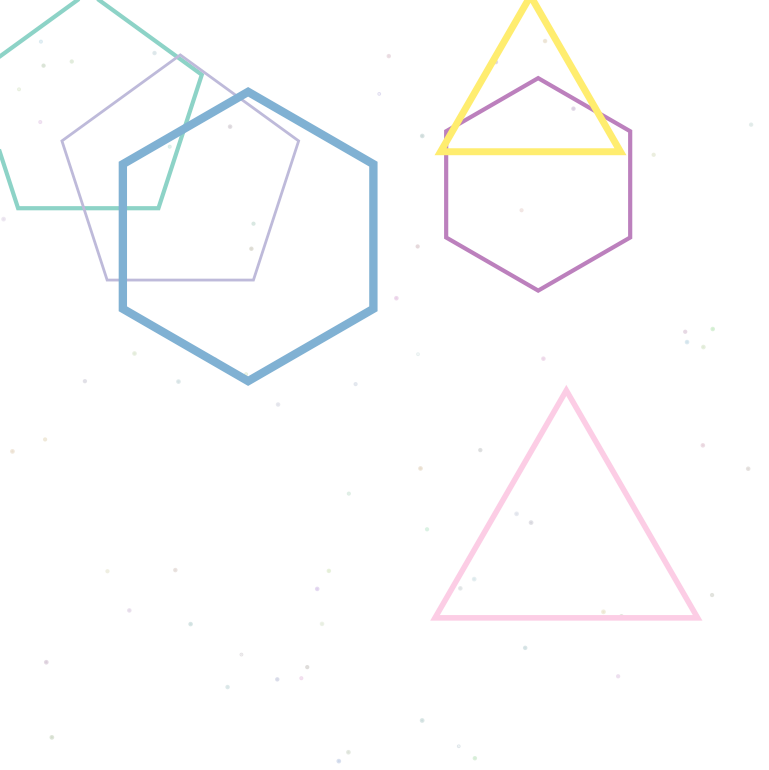[{"shape": "pentagon", "thickness": 1.5, "radius": 0.78, "center": [0.115, 0.855]}, {"shape": "pentagon", "thickness": 1, "radius": 0.81, "center": [0.234, 0.767]}, {"shape": "hexagon", "thickness": 3, "radius": 0.94, "center": [0.322, 0.693]}, {"shape": "triangle", "thickness": 2, "radius": 0.98, "center": [0.735, 0.296]}, {"shape": "hexagon", "thickness": 1.5, "radius": 0.69, "center": [0.699, 0.761]}, {"shape": "triangle", "thickness": 2.5, "radius": 0.67, "center": [0.689, 0.87]}]